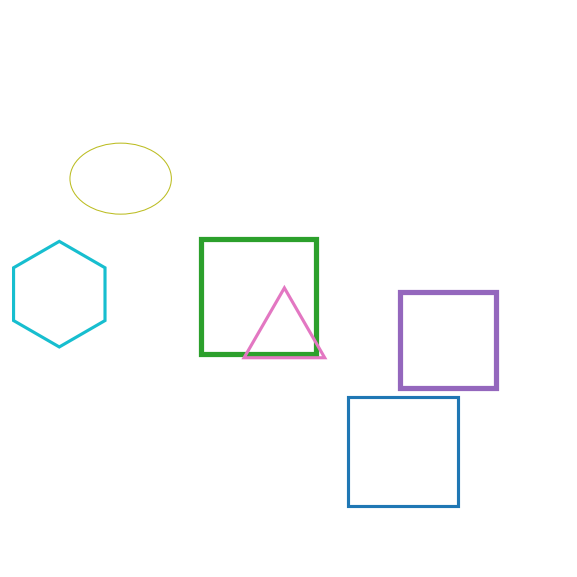[{"shape": "square", "thickness": 1.5, "radius": 0.47, "center": [0.698, 0.217]}, {"shape": "square", "thickness": 2.5, "radius": 0.5, "center": [0.448, 0.485]}, {"shape": "square", "thickness": 2.5, "radius": 0.42, "center": [0.776, 0.41]}, {"shape": "triangle", "thickness": 1.5, "radius": 0.4, "center": [0.492, 0.42]}, {"shape": "oval", "thickness": 0.5, "radius": 0.44, "center": [0.209, 0.69]}, {"shape": "hexagon", "thickness": 1.5, "radius": 0.46, "center": [0.103, 0.49]}]